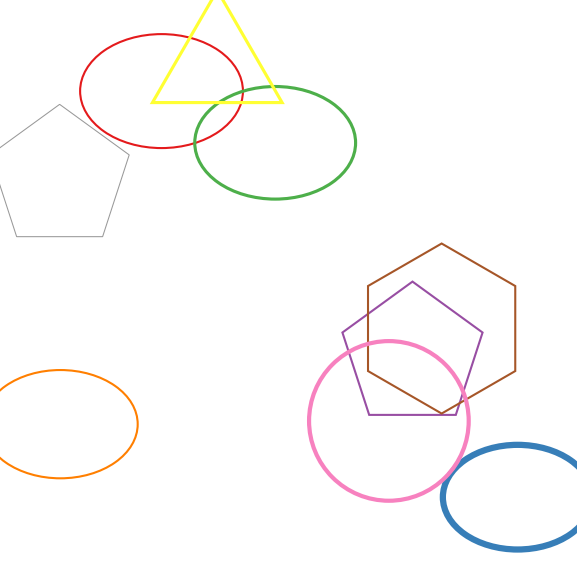[{"shape": "oval", "thickness": 1, "radius": 0.7, "center": [0.28, 0.841]}, {"shape": "oval", "thickness": 3, "radius": 0.65, "center": [0.896, 0.138]}, {"shape": "oval", "thickness": 1.5, "radius": 0.7, "center": [0.477, 0.752]}, {"shape": "pentagon", "thickness": 1, "radius": 0.64, "center": [0.714, 0.384]}, {"shape": "oval", "thickness": 1, "radius": 0.67, "center": [0.105, 0.265]}, {"shape": "triangle", "thickness": 1.5, "radius": 0.65, "center": [0.376, 0.886]}, {"shape": "hexagon", "thickness": 1, "radius": 0.74, "center": [0.765, 0.43]}, {"shape": "circle", "thickness": 2, "radius": 0.69, "center": [0.673, 0.27]}, {"shape": "pentagon", "thickness": 0.5, "radius": 0.63, "center": [0.103, 0.692]}]